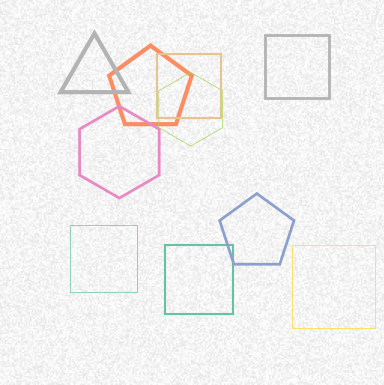[{"shape": "square", "thickness": 0.5, "radius": 0.44, "center": [0.269, 0.328]}, {"shape": "square", "thickness": 1.5, "radius": 0.45, "center": [0.517, 0.274]}, {"shape": "pentagon", "thickness": 3, "radius": 0.56, "center": [0.391, 0.769]}, {"shape": "pentagon", "thickness": 2, "radius": 0.51, "center": [0.667, 0.396]}, {"shape": "hexagon", "thickness": 2, "radius": 0.6, "center": [0.31, 0.605]}, {"shape": "hexagon", "thickness": 0.5, "radius": 0.48, "center": [0.495, 0.716]}, {"shape": "square", "thickness": 0.5, "radius": 0.54, "center": [0.867, 0.255]}, {"shape": "square", "thickness": 1.5, "radius": 0.41, "center": [0.491, 0.776]}, {"shape": "square", "thickness": 2, "radius": 0.41, "center": [0.772, 0.827]}, {"shape": "triangle", "thickness": 3, "radius": 0.51, "center": [0.245, 0.811]}]